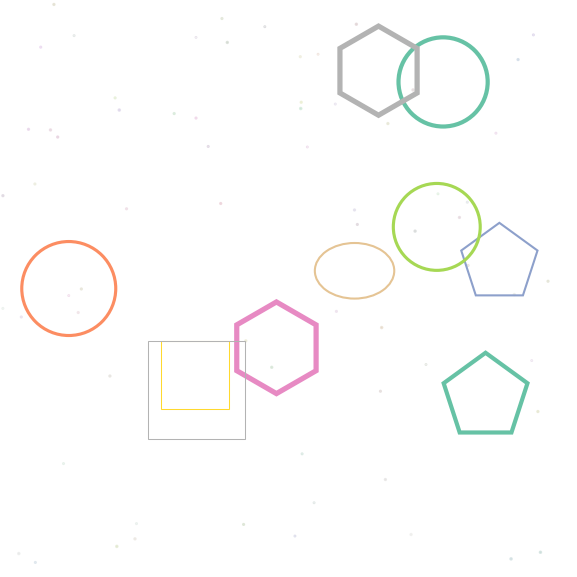[{"shape": "pentagon", "thickness": 2, "radius": 0.38, "center": [0.841, 0.312]}, {"shape": "circle", "thickness": 2, "radius": 0.39, "center": [0.767, 0.857]}, {"shape": "circle", "thickness": 1.5, "radius": 0.41, "center": [0.119, 0.5]}, {"shape": "pentagon", "thickness": 1, "radius": 0.35, "center": [0.865, 0.544]}, {"shape": "hexagon", "thickness": 2.5, "radius": 0.4, "center": [0.479, 0.397]}, {"shape": "circle", "thickness": 1.5, "radius": 0.38, "center": [0.756, 0.606]}, {"shape": "square", "thickness": 0.5, "radius": 0.29, "center": [0.338, 0.35]}, {"shape": "oval", "thickness": 1, "radius": 0.34, "center": [0.614, 0.53]}, {"shape": "hexagon", "thickness": 2.5, "radius": 0.39, "center": [0.655, 0.877]}, {"shape": "square", "thickness": 0.5, "radius": 0.42, "center": [0.341, 0.324]}]